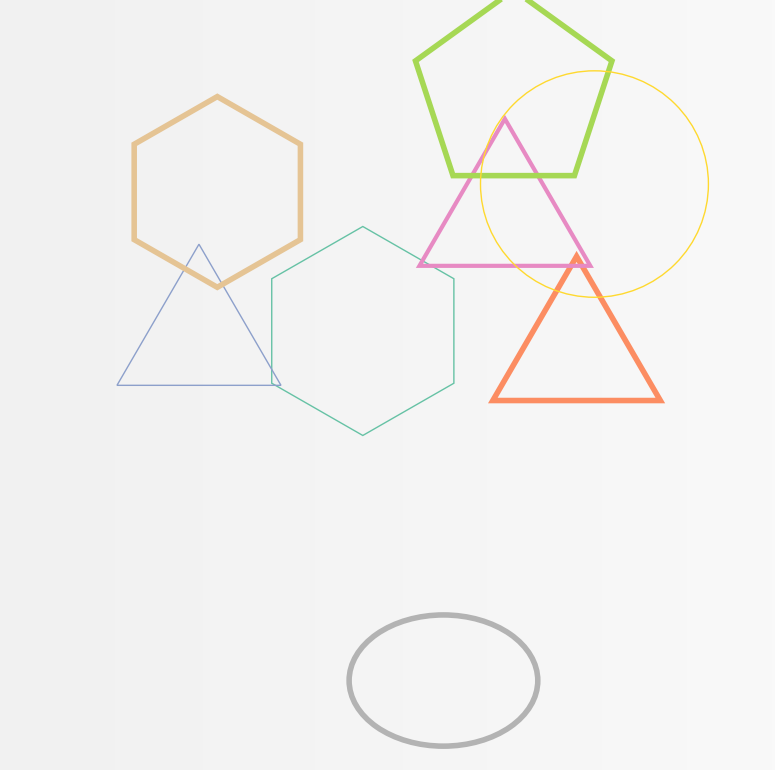[{"shape": "hexagon", "thickness": 0.5, "radius": 0.68, "center": [0.468, 0.57]}, {"shape": "triangle", "thickness": 2, "radius": 0.62, "center": [0.744, 0.542]}, {"shape": "triangle", "thickness": 0.5, "radius": 0.61, "center": [0.257, 0.561]}, {"shape": "triangle", "thickness": 1.5, "radius": 0.64, "center": [0.651, 0.718]}, {"shape": "pentagon", "thickness": 2, "radius": 0.67, "center": [0.663, 0.88]}, {"shape": "circle", "thickness": 0.5, "radius": 0.74, "center": [0.767, 0.761]}, {"shape": "hexagon", "thickness": 2, "radius": 0.62, "center": [0.28, 0.751]}, {"shape": "oval", "thickness": 2, "radius": 0.61, "center": [0.572, 0.116]}]